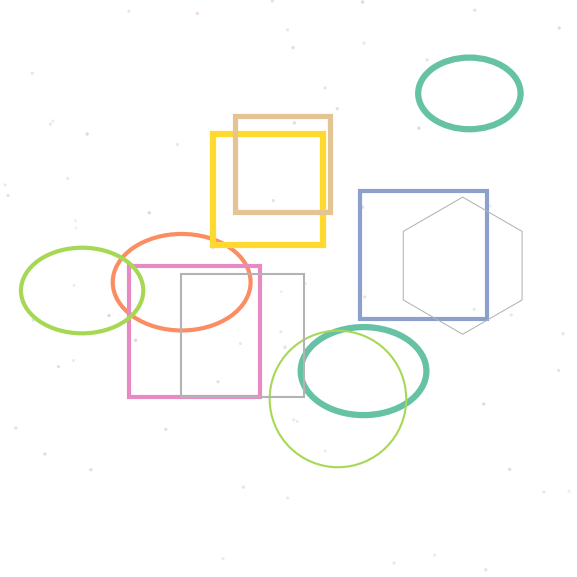[{"shape": "oval", "thickness": 3, "radius": 0.44, "center": [0.813, 0.837]}, {"shape": "oval", "thickness": 3, "radius": 0.54, "center": [0.63, 0.357]}, {"shape": "oval", "thickness": 2, "radius": 0.6, "center": [0.315, 0.51]}, {"shape": "square", "thickness": 2, "radius": 0.55, "center": [0.734, 0.557]}, {"shape": "square", "thickness": 2, "radius": 0.57, "center": [0.337, 0.425]}, {"shape": "oval", "thickness": 2, "radius": 0.53, "center": [0.142, 0.496]}, {"shape": "circle", "thickness": 1, "radius": 0.59, "center": [0.585, 0.308]}, {"shape": "square", "thickness": 3, "radius": 0.48, "center": [0.464, 0.67]}, {"shape": "square", "thickness": 2.5, "radius": 0.42, "center": [0.489, 0.715]}, {"shape": "hexagon", "thickness": 0.5, "radius": 0.59, "center": [0.801, 0.539]}, {"shape": "square", "thickness": 1, "radius": 0.53, "center": [0.42, 0.417]}]